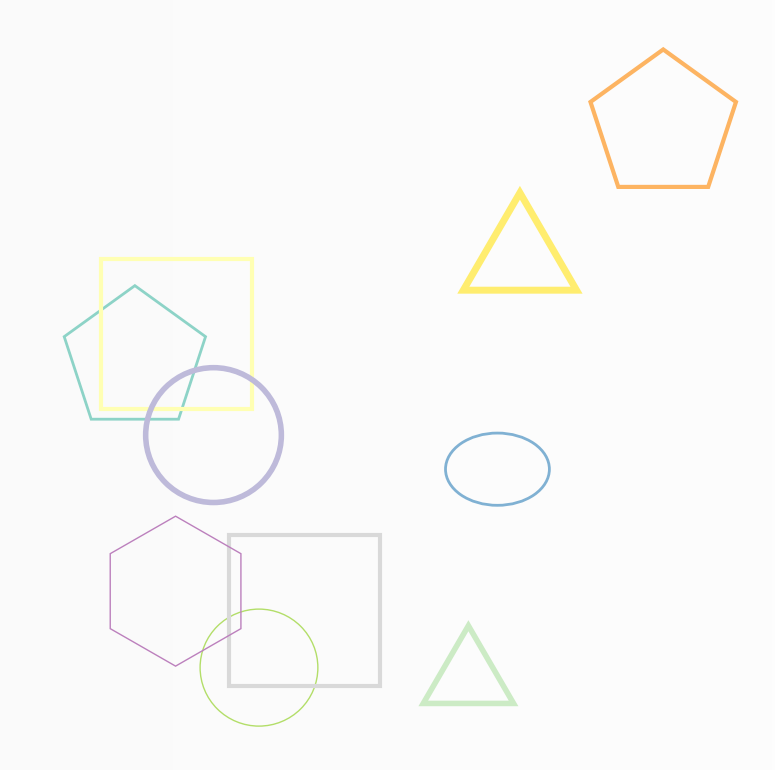[{"shape": "pentagon", "thickness": 1, "radius": 0.48, "center": [0.174, 0.533]}, {"shape": "square", "thickness": 1.5, "radius": 0.49, "center": [0.228, 0.566]}, {"shape": "circle", "thickness": 2, "radius": 0.44, "center": [0.276, 0.435]}, {"shape": "oval", "thickness": 1, "radius": 0.34, "center": [0.642, 0.391]}, {"shape": "pentagon", "thickness": 1.5, "radius": 0.49, "center": [0.856, 0.837]}, {"shape": "circle", "thickness": 0.5, "radius": 0.38, "center": [0.334, 0.133]}, {"shape": "square", "thickness": 1.5, "radius": 0.49, "center": [0.393, 0.207]}, {"shape": "hexagon", "thickness": 0.5, "radius": 0.49, "center": [0.227, 0.232]}, {"shape": "triangle", "thickness": 2, "radius": 0.34, "center": [0.604, 0.12]}, {"shape": "triangle", "thickness": 2.5, "radius": 0.42, "center": [0.671, 0.665]}]